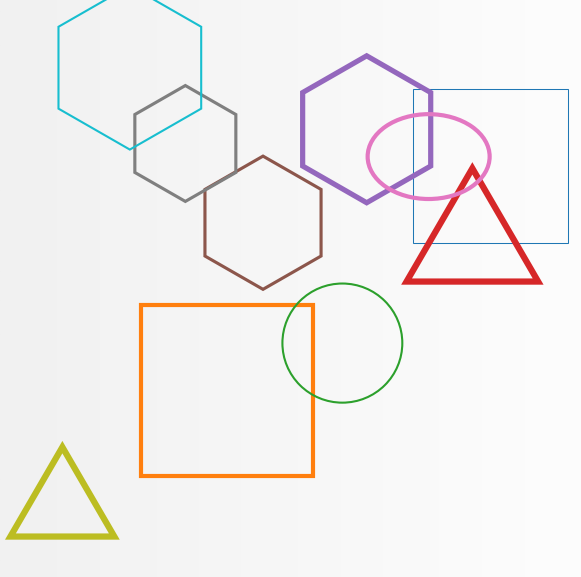[{"shape": "square", "thickness": 0.5, "radius": 0.67, "center": [0.844, 0.712]}, {"shape": "square", "thickness": 2, "radius": 0.74, "center": [0.39, 0.323]}, {"shape": "circle", "thickness": 1, "radius": 0.52, "center": [0.589, 0.405]}, {"shape": "triangle", "thickness": 3, "radius": 0.65, "center": [0.813, 0.577]}, {"shape": "hexagon", "thickness": 2.5, "radius": 0.64, "center": [0.631, 0.775]}, {"shape": "hexagon", "thickness": 1.5, "radius": 0.58, "center": [0.452, 0.613]}, {"shape": "oval", "thickness": 2, "radius": 0.52, "center": [0.737, 0.728]}, {"shape": "hexagon", "thickness": 1.5, "radius": 0.5, "center": [0.319, 0.751]}, {"shape": "triangle", "thickness": 3, "radius": 0.52, "center": [0.107, 0.122]}, {"shape": "hexagon", "thickness": 1, "radius": 0.71, "center": [0.223, 0.882]}]